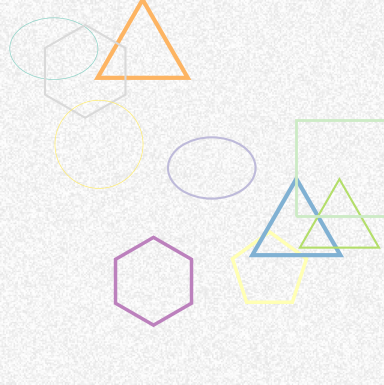[{"shape": "oval", "thickness": 0.5, "radius": 0.57, "center": [0.14, 0.874]}, {"shape": "pentagon", "thickness": 2.5, "radius": 0.51, "center": [0.7, 0.297]}, {"shape": "oval", "thickness": 1.5, "radius": 0.57, "center": [0.55, 0.564]}, {"shape": "triangle", "thickness": 3, "radius": 0.66, "center": [0.77, 0.403]}, {"shape": "triangle", "thickness": 3, "radius": 0.68, "center": [0.371, 0.866]}, {"shape": "triangle", "thickness": 1.5, "radius": 0.59, "center": [0.882, 0.416]}, {"shape": "hexagon", "thickness": 1.5, "radius": 0.6, "center": [0.221, 0.815]}, {"shape": "hexagon", "thickness": 2.5, "radius": 0.57, "center": [0.399, 0.269]}, {"shape": "square", "thickness": 2, "radius": 0.62, "center": [0.893, 0.564]}, {"shape": "circle", "thickness": 0.5, "radius": 0.57, "center": [0.257, 0.625]}]